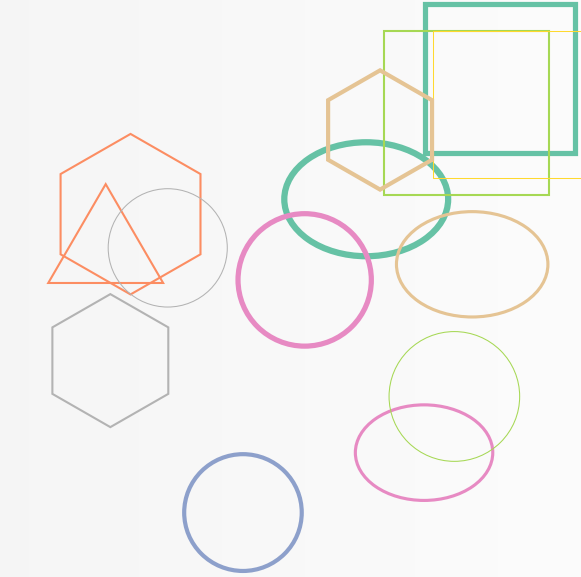[{"shape": "oval", "thickness": 3, "radius": 0.7, "center": [0.63, 0.654]}, {"shape": "square", "thickness": 2.5, "radius": 0.64, "center": [0.86, 0.863]}, {"shape": "triangle", "thickness": 1, "radius": 0.57, "center": [0.182, 0.566]}, {"shape": "hexagon", "thickness": 1, "radius": 0.69, "center": [0.225, 0.628]}, {"shape": "circle", "thickness": 2, "radius": 0.51, "center": [0.418, 0.112]}, {"shape": "oval", "thickness": 1.5, "radius": 0.59, "center": [0.73, 0.215]}, {"shape": "circle", "thickness": 2.5, "radius": 0.57, "center": [0.524, 0.514]}, {"shape": "circle", "thickness": 0.5, "radius": 0.56, "center": [0.782, 0.313]}, {"shape": "square", "thickness": 1, "radius": 0.71, "center": [0.803, 0.804]}, {"shape": "square", "thickness": 0.5, "radius": 0.64, "center": [0.873, 0.818]}, {"shape": "hexagon", "thickness": 2, "radius": 0.52, "center": [0.654, 0.774]}, {"shape": "oval", "thickness": 1.5, "radius": 0.65, "center": [0.812, 0.541]}, {"shape": "circle", "thickness": 0.5, "radius": 0.51, "center": [0.289, 0.57]}, {"shape": "hexagon", "thickness": 1, "radius": 0.58, "center": [0.19, 0.375]}]